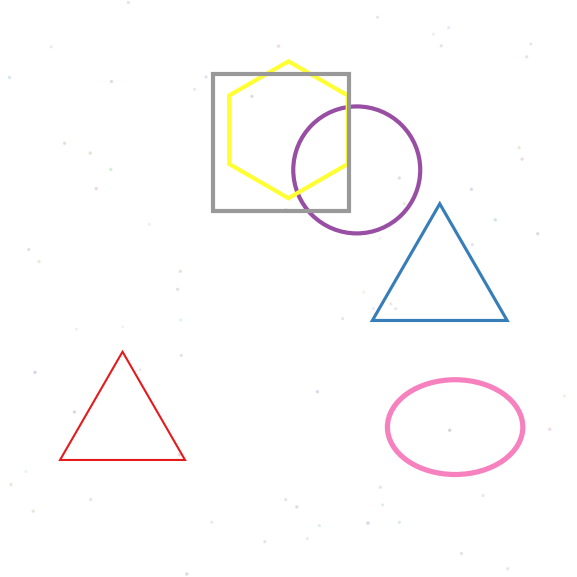[{"shape": "triangle", "thickness": 1, "radius": 0.62, "center": [0.212, 0.265]}, {"shape": "triangle", "thickness": 1.5, "radius": 0.67, "center": [0.761, 0.512]}, {"shape": "circle", "thickness": 2, "radius": 0.55, "center": [0.618, 0.705]}, {"shape": "hexagon", "thickness": 2, "radius": 0.59, "center": [0.499, 0.774]}, {"shape": "oval", "thickness": 2.5, "radius": 0.59, "center": [0.788, 0.26]}, {"shape": "square", "thickness": 2, "radius": 0.59, "center": [0.487, 0.752]}]